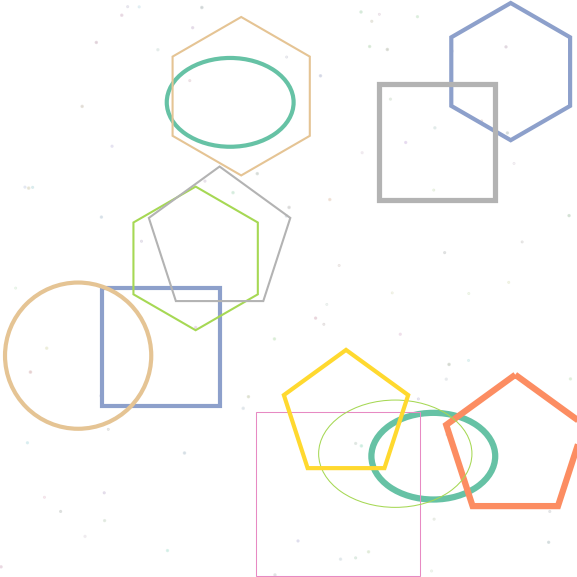[{"shape": "oval", "thickness": 3, "radius": 0.54, "center": [0.75, 0.209]}, {"shape": "oval", "thickness": 2, "radius": 0.55, "center": [0.399, 0.822]}, {"shape": "pentagon", "thickness": 3, "radius": 0.63, "center": [0.892, 0.224]}, {"shape": "hexagon", "thickness": 2, "radius": 0.59, "center": [0.884, 0.875]}, {"shape": "square", "thickness": 2, "radius": 0.51, "center": [0.279, 0.399]}, {"shape": "square", "thickness": 0.5, "radius": 0.71, "center": [0.585, 0.143]}, {"shape": "hexagon", "thickness": 1, "radius": 0.62, "center": [0.339, 0.552]}, {"shape": "oval", "thickness": 0.5, "radius": 0.66, "center": [0.684, 0.213]}, {"shape": "pentagon", "thickness": 2, "radius": 0.57, "center": [0.599, 0.28]}, {"shape": "circle", "thickness": 2, "radius": 0.63, "center": [0.135, 0.383]}, {"shape": "hexagon", "thickness": 1, "radius": 0.69, "center": [0.418, 0.833]}, {"shape": "pentagon", "thickness": 1, "radius": 0.64, "center": [0.38, 0.582]}, {"shape": "square", "thickness": 2.5, "radius": 0.5, "center": [0.756, 0.753]}]